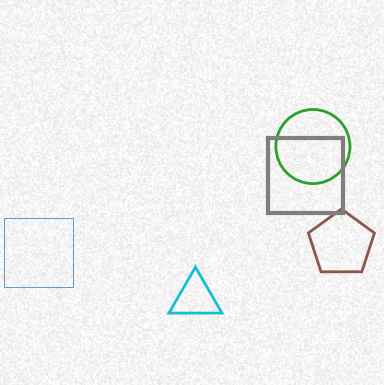[{"shape": "square", "thickness": 0.5, "radius": 0.44, "center": [0.1, 0.344]}, {"shape": "circle", "thickness": 2, "radius": 0.48, "center": [0.813, 0.619]}, {"shape": "pentagon", "thickness": 2, "radius": 0.45, "center": [0.887, 0.367]}, {"shape": "square", "thickness": 3, "radius": 0.49, "center": [0.794, 0.545]}, {"shape": "triangle", "thickness": 2, "radius": 0.4, "center": [0.508, 0.227]}]